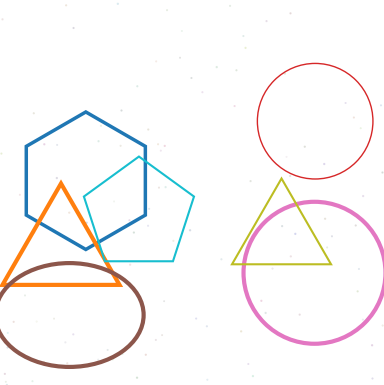[{"shape": "hexagon", "thickness": 2.5, "radius": 0.89, "center": [0.223, 0.531]}, {"shape": "triangle", "thickness": 3, "radius": 0.88, "center": [0.158, 0.348]}, {"shape": "circle", "thickness": 1, "radius": 0.75, "center": [0.819, 0.685]}, {"shape": "oval", "thickness": 3, "radius": 0.96, "center": [0.18, 0.182]}, {"shape": "circle", "thickness": 3, "radius": 0.92, "center": [0.817, 0.291]}, {"shape": "triangle", "thickness": 1.5, "radius": 0.74, "center": [0.731, 0.388]}, {"shape": "pentagon", "thickness": 1.5, "radius": 0.75, "center": [0.361, 0.443]}]